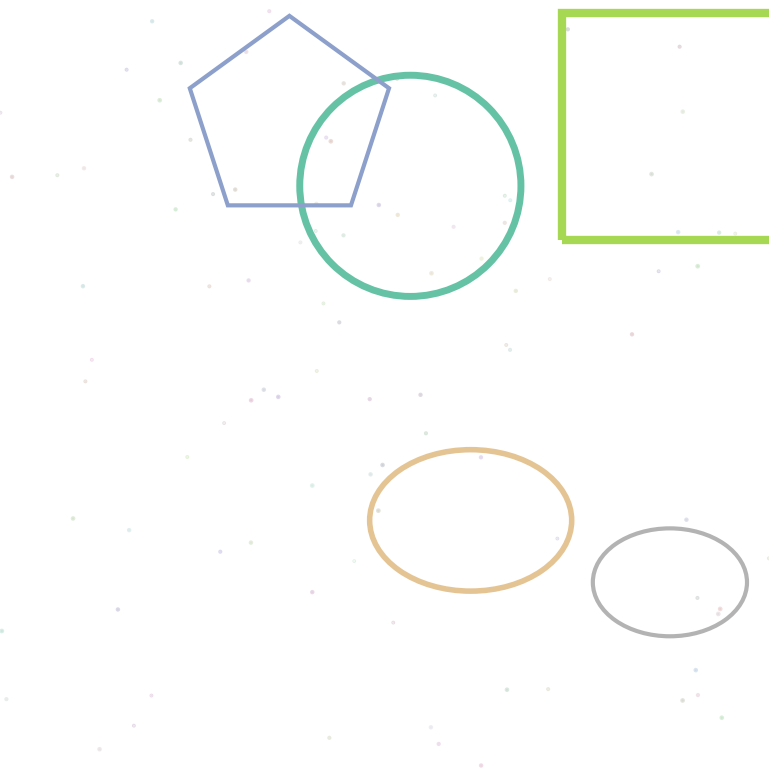[{"shape": "circle", "thickness": 2.5, "radius": 0.72, "center": [0.533, 0.759]}, {"shape": "pentagon", "thickness": 1.5, "radius": 0.68, "center": [0.376, 0.843]}, {"shape": "square", "thickness": 3, "radius": 0.74, "center": [0.877, 0.836]}, {"shape": "oval", "thickness": 2, "radius": 0.66, "center": [0.611, 0.324]}, {"shape": "oval", "thickness": 1.5, "radius": 0.5, "center": [0.87, 0.244]}]